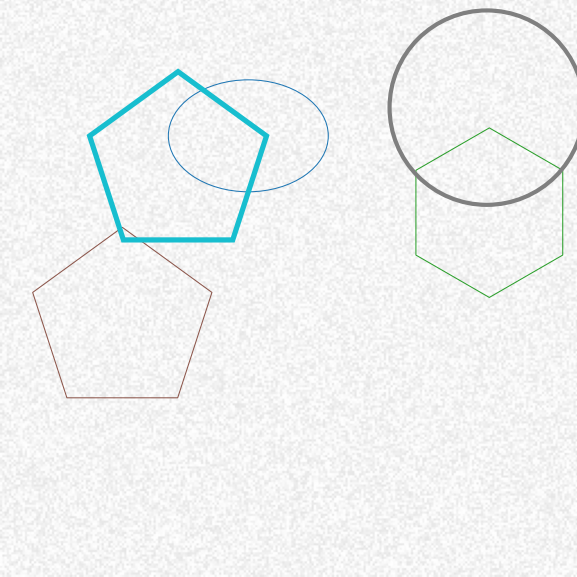[{"shape": "oval", "thickness": 0.5, "radius": 0.69, "center": [0.43, 0.764]}, {"shape": "hexagon", "thickness": 0.5, "radius": 0.73, "center": [0.847, 0.631]}, {"shape": "pentagon", "thickness": 0.5, "radius": 0.82, "center": [0.212, 0.442]}, {"shape": "circle", "thickness": 2, "radius": 0.84, "center": [0.843, 0.813]}, {"shape": "pentagon", "thickness": 2.5, "radius": 0.81, "center": [0.308, 0.714]}]